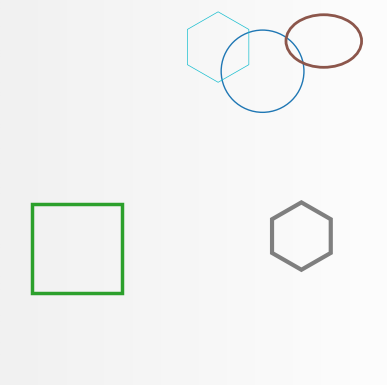[{"shape": "circle", "thickness": 1, "radius": 0.53, "center": [0.678, 0.815]}, {"shape": "square", "thickness": 2.5, "radius": 0.58, "center": [0.198, 0.355]}, {"shape": "oval", "thickness": 2, "radius": 0.49, "center": [0.836, 0.893]}, {"shape": "hexagon", "thickness": 3, "radius": 0.44, "center": [0.778, 0.387]}, {"shape": "hexagon", "thickness": 0.5, "radius": 0.46, "center": [0.563, 0.878]}]